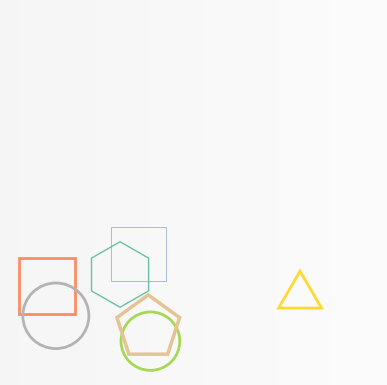[{"shape": "hexagon", "thickness": 1, "radius": 0.43, "center": [0.31, 0.287]}, {"shape": "square", "thickness": 2, "radius": 0.36, "center": [0.121, 0.257]}, {"shape": "square", "thickness": 0.5, "radius": 0.35, "center": [0.357, 0.34]}, {"shape": "circle", "thickness": 2, "radius": 0.38, "center": [0.388, 0.114]}, {"shape": "triangle", "thickness": 2, "radius": 0.32, "center": [0.774, 0.232]}, {"shape": "pentagon", "thickness": 2.5, "radius": 0.43, "center": [0.383, 0.149]}, {"shape": "circle", "thickness": 2, "radius": 0.43, "center": [0.144, 0.18]}]